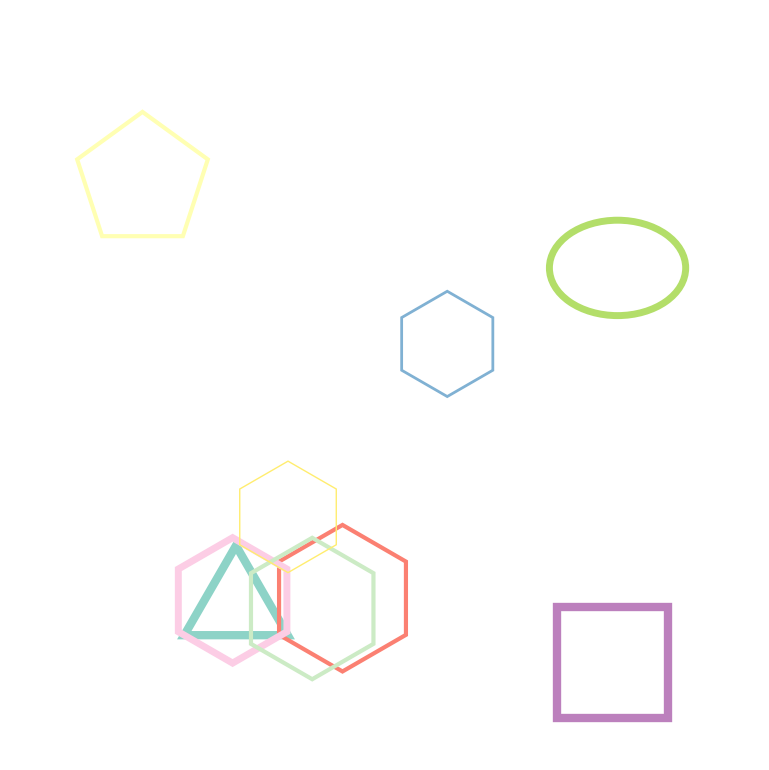[{"shape": "triangle", "thickness": 3, "radius": 0.39, "center": [0.306, 0.214]}, {"shape": "pentagon", "thickness": 1.5, "radius": 0.45, "center": [0.185, 0.765]}, {"shape": "hexagon", "thickness": 1.5, "radius": 0.48, "center": [0.445, 0.223]}, {"shape": "hexagon", "thickness": 1, "radius": 0.34, "center": [0.581, 0.553]}, {"shape": "oval", "thickness": 2.5, "radius": 0.44, "center": [0.802, 0.652]}, {"shape": "hexagon", "thickness": 2.5, "radius": 0.41, "center": [0.302, 0.22]}, {"shape": "square", "thickness": 3, "radius": 0.36, "center": [0.795, 0.14]}, {"shape": "hexagon", "thickness": 1.5, "radius": 0.46, "center": [0.405, 0.21]}, {"shape": "hexagon", "thickness": 0.5, "radius": 0.36, "center": [0.374, 0.329]}]